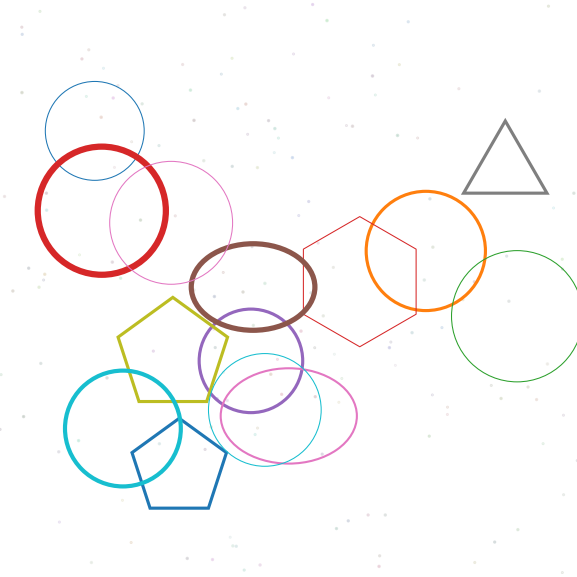[{"shape": "circle", "thickness": 0.5, "radius": 0.43, "center": [0.164, 0.772]}, {"shape": "pentagon", "thickness": 1.5, "radius": 0.43, "center": [0.31, 0.189]}, {"shape": "circle", "thickness": 1.5, "radius": 0.52, "center": [0.737, 0.565]}, {"shape": "circle", "thickness": 0.5, "radius": 0.57, "center": [0.895, 0.452]}, {"shape": "circle", "thickness": 3, "radius": 0.55, "center": [0.176, 0.634]}, {"shape": "hexagon", "thickness": 0.5, "radius": 0.56, "center": [0.623, 0.511]}, {"shape": "circle", "thickness": 1.5, "radius": 0.45, "center": [0.435, 0.374]}, {"shape": "oval", "thickness": 2.5, "radius": 0.54, "center": [0.438, 0.502]}, {"shape": "circle", "thickness": 0.5, "radius": 0.53, "center": [0.296, 0.613]}, {"shape": "oval", "thickness": 1, "radius": 0.59, "center": [0.5, 0.279]}, {"shape": "triangle", "thickness": 1.5, "radius": 0.42, "center": [0.875, 0.706]}, {"shape": "pentagon", "thickness": 1.5, "radius": 0.5, "center": [0.299, 0.384]}, {"shape": "circle", "thickness": 2, "radius": 0.5, "center": [0.213, 0.257]}, {"shape": "circle", "thickness": 0.5, "radius": 0.49, "center": [0.459, 0.289]}]